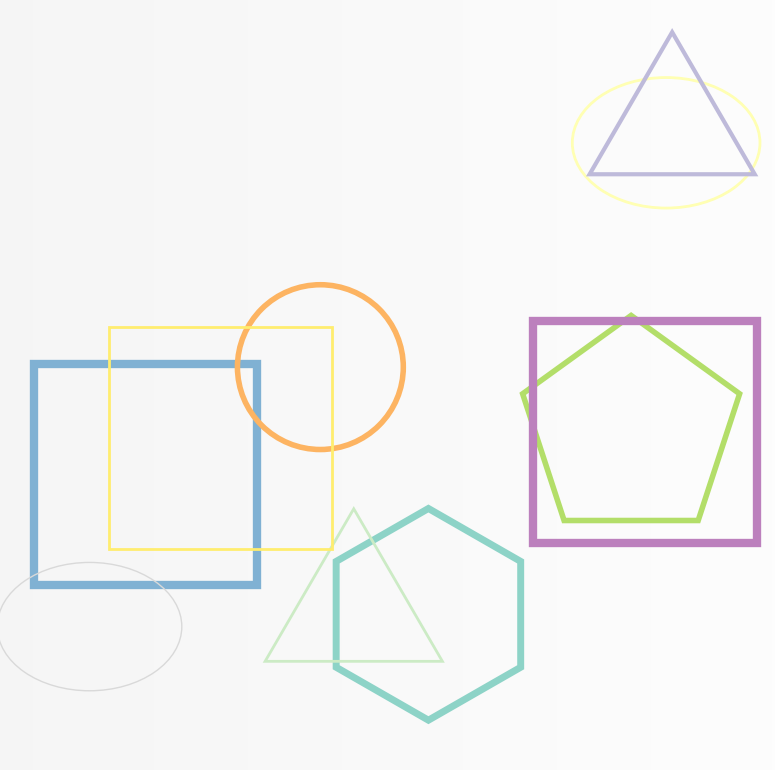[{"shape": "hexagon", "thickness": 2.5, "radius": 0.69, "center": [0.553, 0.202]}, {"shape": "oval", "thickness": 1, "radius": 0.61, "center": [0.86, 0.815]}, {"shape": "triangle", "thickness": 1.5, "radius": 0.61, "center": [0.867, 0.835]}, {"shape": "square", "thickness": 3, "radius": 0.72, "center": [0.188, 0.384]}, {"shape": "circle", "thickness": 2, "radius": 0.54, "center": [0.413, 0.523]}, {"shape": "pentagon", "thickness": 2, "radius": 0.74, "center": [0.814, 0.443]}, {"shape": "oval", "thickness": 0.5, "radius": 0.6, "center": [0.116, 0.186]}, {"shape": "square", "thickness": 3, "radius": 0.72, "center": [0.832, 0.439]}, {"shape": "triangle", "thickness": 1, "radius": 0.66, "center": [0.456, 0.207]}, {"shape": "square", "thickness": 1, "radius": 0.72, "center": [0.284, 0.431]}]